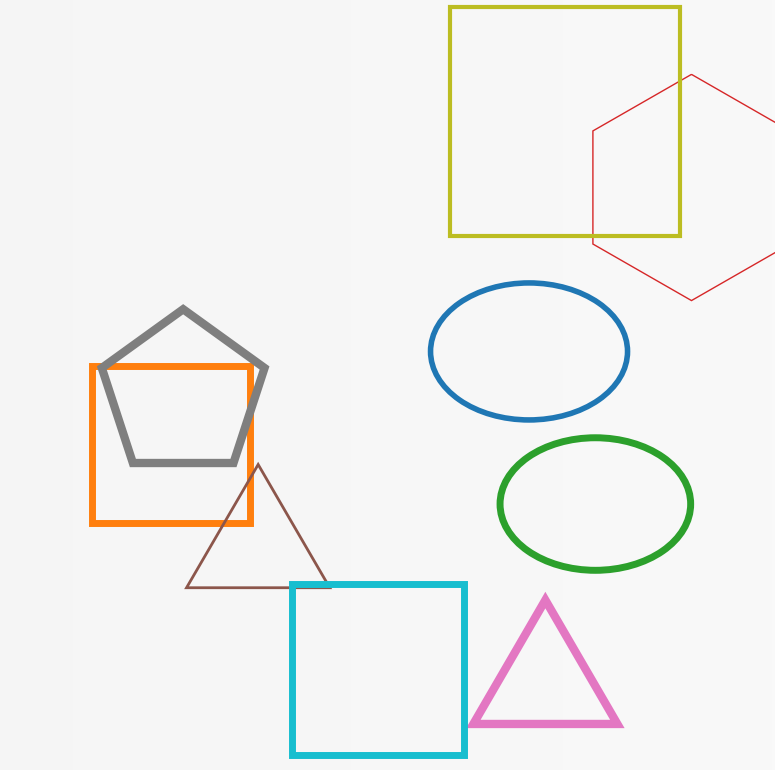[{"shape": "oval", "thickness": 2, "radius": 0.64, "center": [0.683, 0.544]}, {"shape": "square", "thickness": 2.5, "radius": 0.51, "center": [0.221, 0.422]}, {"shape": "oval", "thickness": 2.5, "radius": 0.61, "center": [0.768, 0.345]}, {"shape": "hexagon", "thickness": 0.5, "radius": 0.73, "center": [0.892, 0.757]}, {"shape": "triangle", "thickness": 1, "radius": 0.53, "center": [0.333, 0.29]}, {"shape": "triangle", "thickness": 3, "radius": 0.54, "center": [0.704, 0.113]}, {"shape": "pentagon", "thickness": 3, "radius": 0.55, "center": [0.236, 0.488]}, {"shape": "square", "thickness": 1.5, "radius": 0.74, "center": [0.729, 0.842]}, {"shape": "square", "thickness": 2.5, "radius": 0.56, "center": [0.488, 0.131]}]